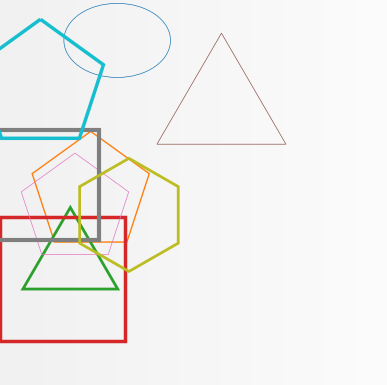[{"shape": "oval", "thickness": 0.5, "radius": 0.69, "center": [0.302, 0.895]}, {"shape": "pentagon", "thickness": 1, "radius": 0.79, "center": [0.234, 0.5]}, {"shape": "triangle", "thickness": 2, "radius": 0.71, "center": [0.181, 0.32]}, {"shape": "square", "thickness": 2.5, "radius": 0.81, "center": [0.161, 0.275]}, {"shape": "triangle", "thickness": 0.5, "radius": 0.96, "center": [0.572, 0.722]}, {"shape": "pentagon", "thickness": 0.5, "radius": 0.73, "center": [0.194, 0.457]}, {"shape": "square", "thickness": 3, "radius": 0.71, "center": [0.113, 0.52]}, {"shape": "hexagon", "thickness": 2, "radius": 0.73, "center": [0.333, 0.442]}, {"shape": "pentagon", "thickness": 2.5, "radius": 0.85, "center": [0.104, 0.779]}]